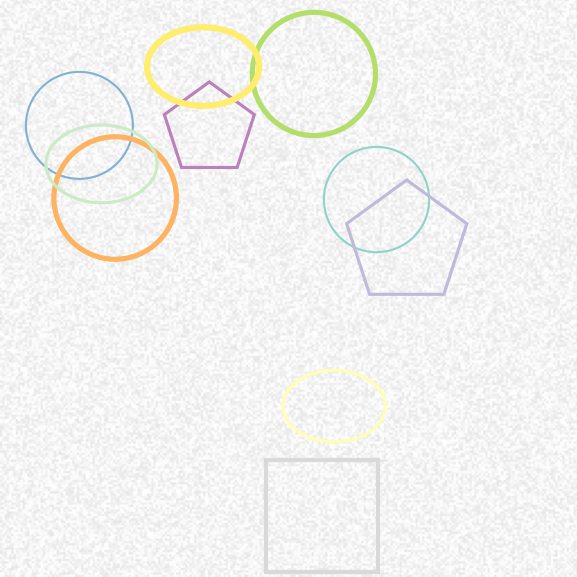[{"shape": "circle", "thickness": 1, "radius": 0.46, "center": [0.652, 0.654]}, {"shape": "oval", "thickness": 1.5, "radius": 0.44, "center": [0.579, 0.296]}, {"shape": "pentagon", "thickness": 1.5, "radius": 0.55, "center": [0.704, 0.578]}, {"shape": "circle", "thickness": 1, "radius": 0.46, "center": [0.137, 0.782]}, {"shape": "circle", "thickness": 2.5, "radius": 0.53, "center": [0.199, 0.656]}, {"shape": "circle", "thickness": 2.5, "radius": 0.53, "center": [0.544, 0.871]}, {"shape": "square", "thickness": 2, "radius": 0.48, "center": [0.558, 0.105]}, {"shape": "pentagon", "thickness": 1.5, "radius": 0.41, "center": [0.363, 0.775]}, {"shape": "oval", "thickness": 1.5, "radius": 0.48, "center": [0.176, 0.715]}, {"shape": "oval", "thickness": 3, "radius": 0.49, "center": [0.352, 0.884]}]